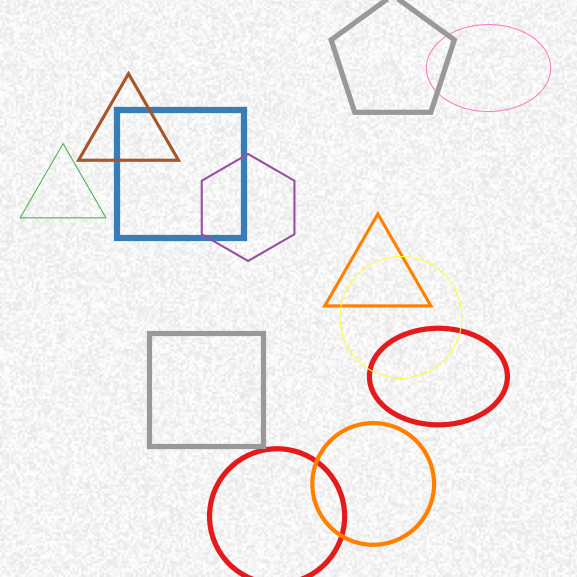[{"shape": "oval", "thickness": 2.5, "radius": 0.6, "center": [0.759, 0.347]}, {"shape": "circle", "thickness": 2.5, "radius": 0.58, "center": [0.48, 0.105]}, {"shape": "square", "thickness": 3, "radius": 0.55, "center": [0.313, 0.698]}, {"shape": "triangle", "thickness": 0.5, "radius": 0.43, "center": [0.109, 0.665]}, {"shape": "hexagon", "thickness": 1, "radius": 0.46, "center": [0.43, 0.64]}, {"shape": "triangle", "thickness": 1.5, "radius": 0.53, "center": [0.654, 0.522]}, {"shape": "circle", "thickness": 2, "radius": 0.53, "center": [0.646, 0.161]}, {"shape": "circle", "thickness": 0.5, "radius": 0.53, "center": [0.694, 0.45]}, {"shape": "triangle", "thickness": 1.5, "radius": 0.5, "center": [0.223, 0.772]}, {"shape": "oval", "thickness": 0.5, "radius": 0.54, "center": [0.846, 0.881]}, {"shape": "pentagon", "thickness": 2.5, "radius": 0.56, "center": [0.68, 0.895]}, {"shape": "square", "thickness": 2.5, "radius": 0.49, "center": [0.357, 0.325]}]